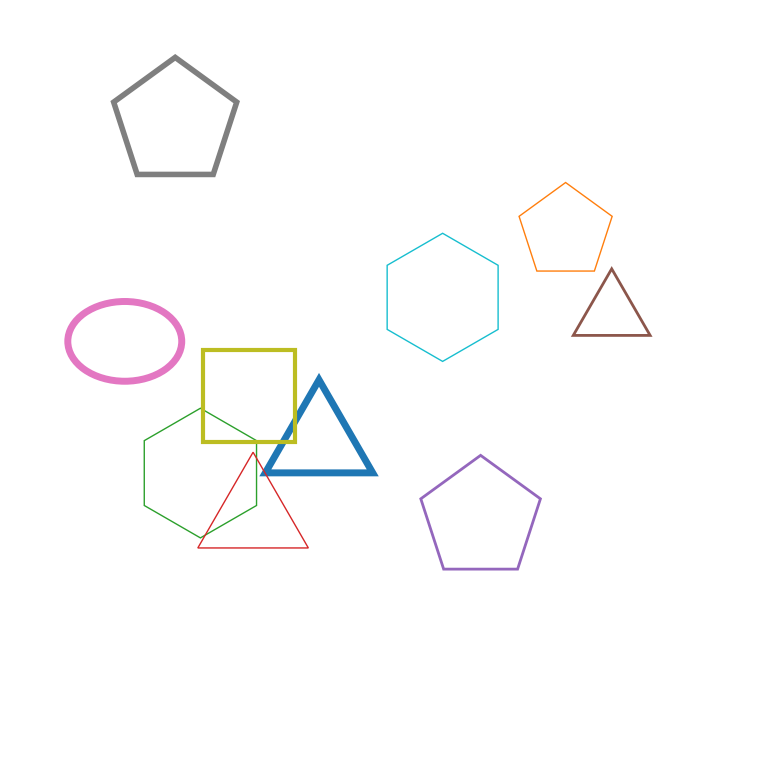[{"shape": "triangle", "thickness": 2.5, "radius": 0.4, "center": [0.414, 0.426]}, {"shape": "pentagon", "thickness": 0.5, "radius": 0.32, "center": [0.735, 0.699]}, {"shape": "hexagon", "thickness": 0.5, "radius": 0.42, "center": [0.26, 0.386]}, {"shape": "triangle", "thickness": 0.5, "radius": 0.41, "center": [0.329, 0.33]}, {"shape": "pentagon", "thickness": 1, "radius": 0.41, "center": [0.624, 0.327]}, {"shape": "triangle", "thickness": 1, "radius": 0.29, "center": [0.794, 0.593]}, {"shape": "oval", "thickness": 2.5, "radius": 0.37, "center": [0.162, 0.557]}, {"shape": "pentagon", "thickness": 2, "radius": 0.42, "center": [0.228, 0.841]}, {"shape": "square", "thickness": 1.5, "radius": 0.3, "center": [0.324, 0.486]}, {"shape": "hexagon", "thickness": 0.5, "radius": 0.42, "center": [0.575, 0.614]}]